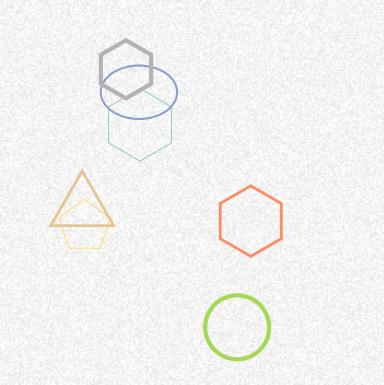[{"shape": "hexagon", "thickness": 0.5, "radius": 0.47, "center": [0.364, 0.676]}, {"shape": "hexagon", "thickness": 2, "radius": 0.46, "center": [0.651, 0.426]}, {"shape": "oval", "thickness": 1.5, "radius": 0.5, "center": [0.361, 0.76]}, {"shape": "circle", "thickness": 3, "radius": 0.42, "center": [0.616, 0.15]}, {"shape": "pentagon", "thickness": 0.5, "radius": 0.35, "center": [0.22, 0.412]}, {"shape": "triangle", "thickness": 2, "radius": 0.47, "center": [0.214, 0.461]}, {"shape": "hexagon", "thickness": 3, "radius": 0.38, "center": [0.327, 0.82]}]